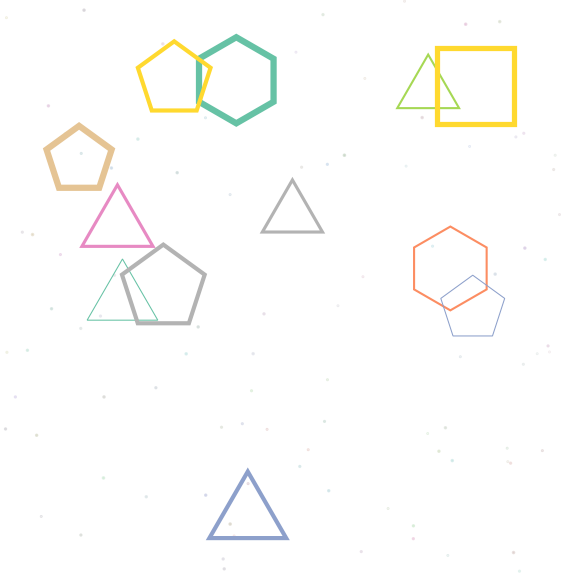[{"shape": "triangle", "thickness": 0.5, "radius": 0.35, "center": [0.212, 0.48]}, {"shape": "hexagon", "thickness": 3, "radius": 0.37, "center": [0.409, 0.86]}, {"shape": "hexagon", "thickness": 1, "radius": 0.36, "center": [0.78, 0.534]}, {"shape": "triangle", "thickness": 2, "radius": 0.38, "center": [0.429, 0.106]}, {"shape": "pentagon", "thickness": 0.5, "radius": 0.29, "center": [0.819, 0.464]}, {"shape": "triangle", "thickness": 1.5, "radius": 0.36, "center": [0.203, 0.608]}, {"shape": "triangle", "thickness": 1, "radius": 0.31, "center": [0.741, 0.843]}, {"shape": "square", "thickness": 2.5, "radius": 0.33, "center": [0.824, 0.85]}, {"shape": "pentagon", "thickness": 2, "radius": 0.33, "center": [0.302, 0.861]}, {"shape": "pentagon", "thickness": 3, "radius": 0.3, "center": [0.137, 0.722]}, {"shape": "triangle", "thickness": 1.5, "radius": 0.3, "center": [0.506, 0.627]}, {"shape": "pentagon", "thickness": 2, "radius": 0.38, "center": [0.283, 0.5]}]